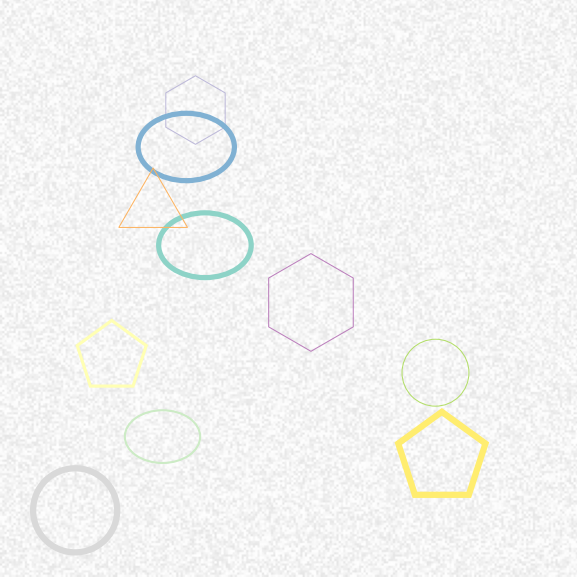[{"shape": "oval", "thickness": 2.5, "radius": 0.4, "center": [0.355, 0.574]}, {"shape": "pentagon", "thickness": 1.5, "radius": 0.31, "center": [0.193, 0.381]}, {"shape": "hexagon", "thickness": 0.5, "radius": 0.3, "center": [0.338, 0.809]}, {"shape": "oval", "thickness": 2.5, "radius": 0.42, "center": [0.323, 0.745]}, {"shape": "triangle", "thickness": 0.5, "radius": 0.34, "center": [0.265, 0.64]}, {"shape": "circle", "thickness": 0.5, "radius": 0.29, "center": [0.754, 0.354]}, {"shape": "circle", "thickness": 3, "radius": 0.36, "center": [0.13, 0.115]}, {"shape": "hexagon", "thickness": 0.5, "radius": 0.42, "center": [0.538, 0.475]}, {"shape": "oval", "thickness": 1, "radius": 0.33, "center": [0.281, 0.243]}, {"shape": "pentagon", "thickness": 3, "radius": 0.4, "center": [0.765, 0.207]}]